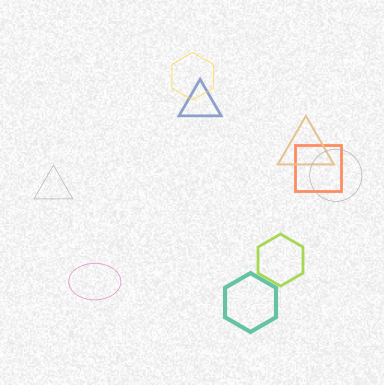[{"shape": "hexagon", "thickness": 3, "radius": 0.38, "center": [0.651, 0.214]}, {"shape": "square", "thickness": 2, "radius": 0.3, "center": [0.826, 0.564]}, {"shape": "triangle", "thickness": 2, "radius": 0.32, "center": [0.52, 0.731]}, {"shape": "oval", "thickness": 0.5, "radius": 0.34, "center": [0.246, 0.269]}, {"shape": "hexagon", "thickness": 2, "radius": 0.34, "center": [0.729, 0.324]}, {"shape": "hexagon", "thickness": 0.5, "radius": 0.31, "center": [0.5, 0.802]}, {"shape": "triangle", "thickness": 1.5, "radius": 0.42, "center": [0.794, 0.615]}, {"shape": "triangle", "thickness": 0.5, "radius": 0.29, "center": [0.139, 0.513]}, {"shape": "circle", "thickness": 0.5, "radius": 0.34, "center": [0.872, 0.545]}]